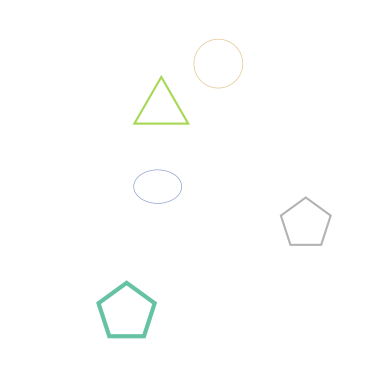[{"shape": "pentagon", "thickness": 3, "radius": 0.38, "center": [0.329, 0.189]}, {"shape": "oval", "thickness": 0.5, "radius": 0.31, "center": [0.41, 0.515]}, {"shape": "triangle", "thickness": 1.5, "radius": 0.4, "center": [0.419, 0.719]}, {"shape": "circle", "thickness": 0.5, "radius": 0.32, "center": [0.567, 0.835]}, {"shape": "pentagon", "thickness": 1.5, "radius": 0.34, "center": [0.794, 0.419]}]